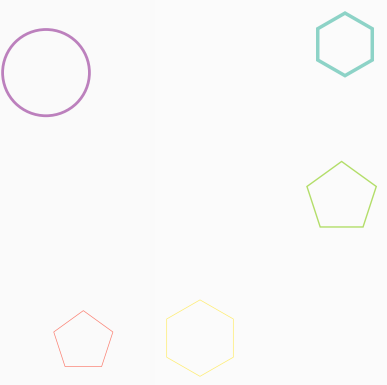[{"shape": "hexagon", "thickness": 2.5, "radius": 0.41, "center": [0.89, 0.885]}, {"shape": "pentagon", "thickness": 0.5, "radius": 0.4, "center": [0.215, 0.113]}, {"shape": "pentagon", "thickness": 1, "radius": 0.47, "center": [0.882, 0.487]}, {"shape": "circle", "thickness": 2, "radius": 0.56, "center": [0.119, 0.811]}, {"shape": "hexagon", "thickness": 0.5, "radius": 0.5, "center": [0.516, 0.122]}]